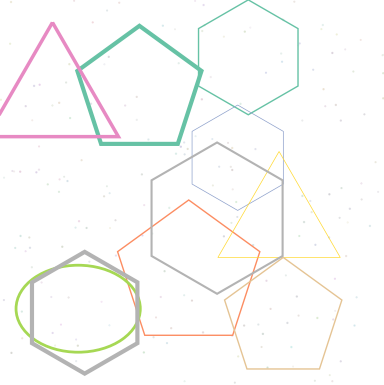[{"shape": "hexagon", "thickness": 1, "radius": 0.75, "center": [0.645, 0.851]}, {"shape": "pentagon", "thickness": 3, "radius": 0.85, "center": [0.362, 0.763]}, {"shape": "pentagon", "thickness": 1, "radius": 0.97, "center": [0.49, 0.286]}, {"shape": "hexagon", "thickness": 0.5, "radius": 0.68, "center": [0.617, 0.59]}, {"shape": "triangle", "thickness": 2.5, "radius": 0.99, "center": [0.136, 0.744]}, {"shape": "oval", "thickness": 2, "radius": 0.81, "center": [0.203, 0.198]}, {"shape": "triangle", "thickness": 0.5, "radius": 0.92, "center": [0.725, 0.423]}, {"shape": "pentagon", "thickness": 1, "radius": 0.8, "center": [0.736, 0.171]}, {"shape": "hexagon", "thickness": 1.5, "radius": 0.98, "center": [0.564, 0.433]}, {"shape": "hexagon", "thickness": 3, "radius": 0.79, "center": [0.22, 0.188]}]